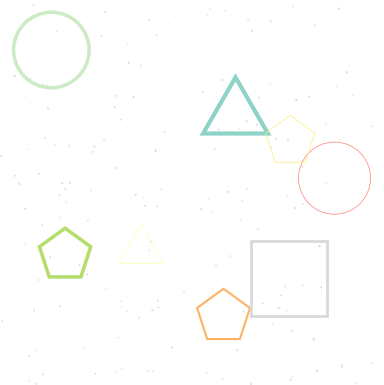[{"shape": "triangle", "thickness": 3, "radius": 0.49, "center": [0.612, 0.702]}, {"shape": "triangle", "thickness": 0.5, "radius": 0.34, "center": [0.367, 0.349]}, {"shape": "circle", "thickness": 0.5, "radius": 0.47, "center": [0.869, 0.537]}, {"shape": "pentagon", "thickness": 1.5, "radius": 0.36, "center": [0.581, 0.178]}, {"shape": "pentagon", "thickness": 2.5, "radius": 0.35, "center": [0.169, 0.337]}, {"shape": "square", "thickness": 2, "radius": 0.49, "center": [0.751, 0.277]}, {"shape": "circle", "thickness": 2.5, "radius": 0.49, "center": [0.133, 0.87]}, {"shape": "pentagon", "thickness": 0.5, "radius": 0.34, "center": [0.754, 0.633]}]